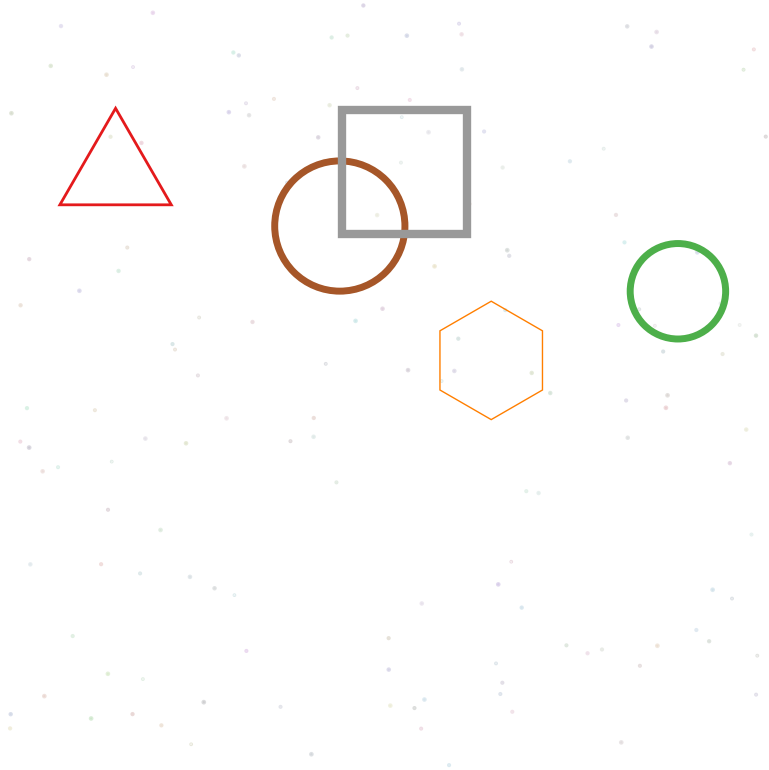[{"shape": "triangle", "thickness": 1, "radius": 0.42, "center": [0.15, 0.776]}, {"shape": "circle", "thickness": 2.5, "radius": 0.31, "center": [0.88, 0.622]}, {"shape": "hexagon", "thickness": 0.5, "radius": 0.38, "center": [0.638, 0.532]}, {"shape": "circle", "thickness": 2.5, "radius": 0.42, "center": [0.441, 0.706]}, {"shape": "square", "thickness": 3, "radius": 0.4, "center": [0.525, 0.776]}]